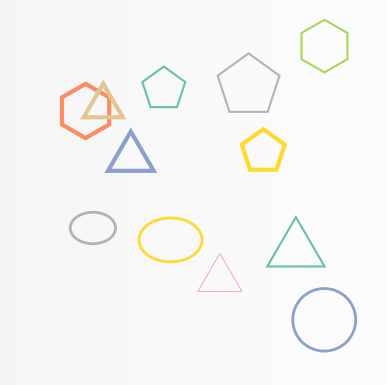[{"shape": "pentagon", "thickness": 1.5, "radius": 0.29, "center": [0.423, 0.769]}, {"shape": "triangle", "thickness": 1.5, "radius": 0.43, "center": [0.764, 0.351]}, {"shape": "hexagon", "thickness": 3, "radius": 0.35, "center": [0.221, 0.712]}, {"shape": "triangle", "thickness": 3, "radius": 0.34, "center": [0.338, 0.59]}, {"shape": "circle", "thickness": 2, "radius": 0.41, "center": [0.837, 0.169]}, {"shape": "triangle", "thickness": 0.5, "radius": 0.33, "center": [0.567, 0.276]}, {"shape": "hexagon", "thickness": 1.5, "radius": 0.34, "center": [0.837, 0.88]}, {"shape": "oval", "thickness": 2, "radius": 0.41, "center": [0.44, 0.377]}, {"shape": "pentagon", "thickness": 3, "radius": 0.29, "center": [0.679, 0.606]}, {"shape": "triangle", "thickness": 3, "radius": 0.29, "center": [0.266, 0.724]}, {"shape": "oval", "thickness": 2, "radius": 0.29, "center": [0.24, 0.408]}, {"shape": "pentagon", "thickness": 1.5, "radius": 0.42, "center": [0.641, 0.777]}]